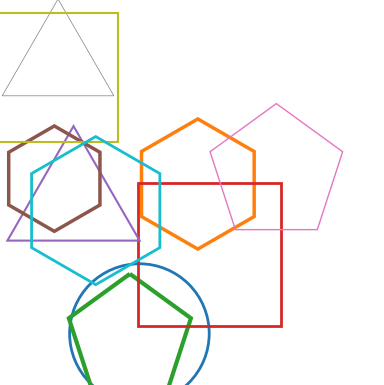[{"shape": "circle", "thickness": 2, "radius": 0.91, "center": [0.362, 0.134]}, {"shape": "hexagon", "thickness": 2.5, "radius": 0.84, "center": [0.514, 0.522]}, {"shape": "pentagon", "thickness": 3, "radius": 0.83, "center": [0.337, 0.122]}, {"shape": "square", "thickness": 2, "radius": 0.93, "center": [0.545, 0.338]}, {"shape": "triangle", "thickness": 1.5, "radius": 0.99, "center": [0.191, 0.474]}, {"shape": "hexagon", "thickness": 2.5, "radius": 0.68, "center": [0.141, 0.536]}, {"shape": "pentagon", "thickness": 1, "radius": 0.9, "center": [0.718, 0.55]}, {"shape": "triangle", "thickness": 0.5, "radius": 0.84, "center": [0.151, 0.835]}, {"shape": "square", "thickness": 1.5, "radius": 0.84, "center": [0.139, 0.799]}, {"shape": "hexagon", "thickness": 2, "radius": 0.96, "center": [0.249, 0.453]}]